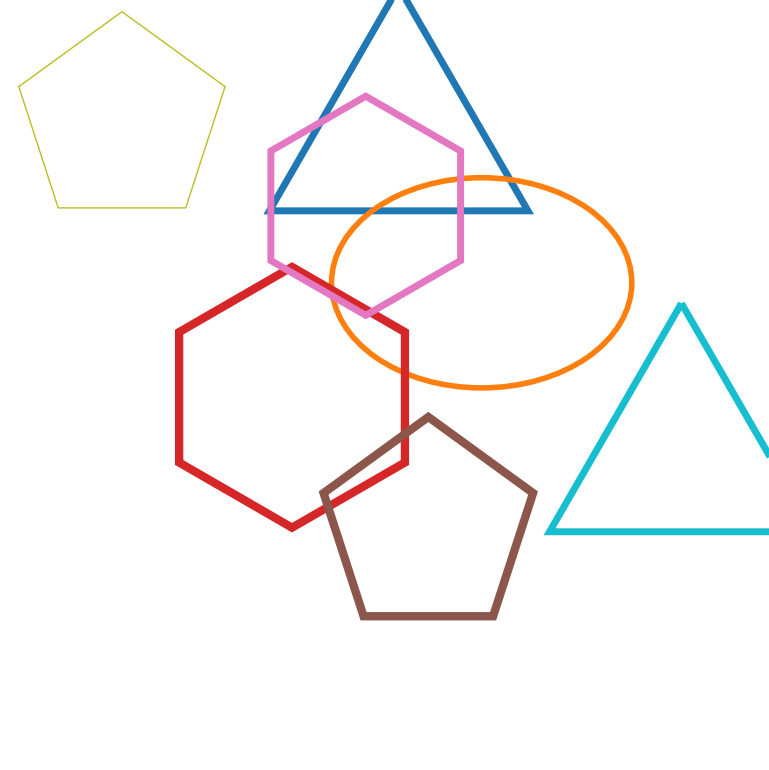[{"shape": "triangle", "thickness": 2.5, "radius": 0.97, "center": [0.518, 0.823]}, {"shape": "oval", "thickness": 2, "radius": 0.97, "center": [0.626, 0.633]}, {"shape": "hexagon", "thickness": 3, "radius": 0.85, "center": [0.379, 0.484]}, {"shape": "pentagon", "thickness": 3, "radius": 0.72, "center": [0.556, 0.315]}, {"shape": "hexagon", "thickness": 2.5, "radius": 0.71, "center": [0.475, 0.733]}, {"shape": "pentagon", "thickness": 0.5, "radius": 0.7, "center": [0.158, 0.844]}, {"shape": "triangle", "thickness": 2.5, "radius": 0.99, "center": [0.885, 0.408]}]